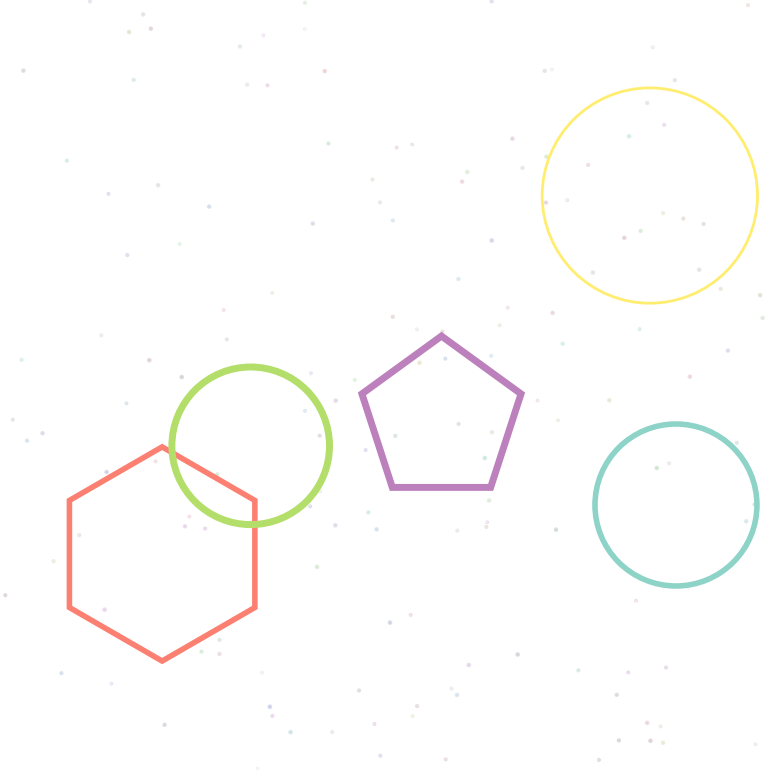[{"shape": "circle", "thickness": 2, "radius": 0.53, "center": [0.878, 0.344]}, {"shape": "hexagon", "thickness": 2, "radius": 0.7, "center": [0.211, 0.281]}, {"shape": "circle", "thickness": 2.5, "radius": 0.51, "center": [0.326, 0.421]}, {"shape": "pentagon", "thickness": 2.5, "radius": 0.54, "center": [0.573, 0.455]}, {"shape": "circle", "thickness": 1, "radius": 0.7, "center": [0.844, 0.746]}]